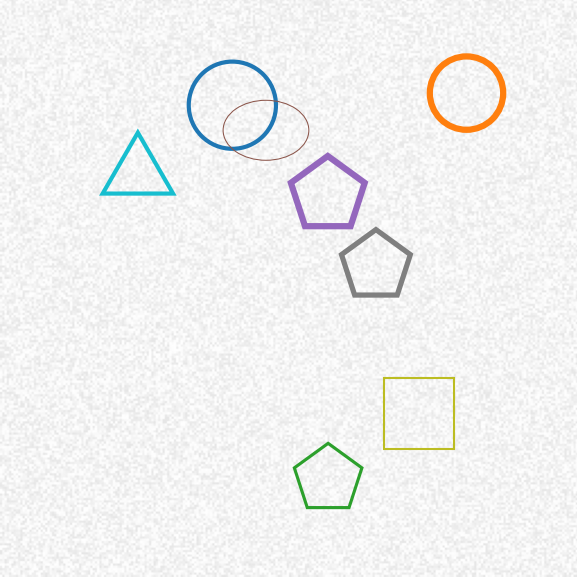[{"shape": "circle", "thickness": 2, "radius": 0.38, "center": [0.402, 0.817]}, {"shape": "circle", "thickness": 3, "radius": 0.32, "center": [0.808, 0.838]}, {"shape": "pentagon", "thickness": 1.5, "radius": 0.31, "center": [0.568, 0.17]}, {"shape": "pentagon", "thickness": 3, "radius": 0.34, "center": [0.568, 0.662]}, {"shape": "oval", "thickness": 0.5, "radius": 0.37, "center": [0.461, 0.774]}, {"shape": "pentagon", "thickness": 2.5, "radius": 0.31, "center": [0.651, 0.539]}, {"shape": "square", "thickness": 1, "radius": 0.31, "center": [0.726, 0.283]}, {"shape": "triangle", "thickness": 2, "radius": 0.35, "center": [0.239, 0.699]}]